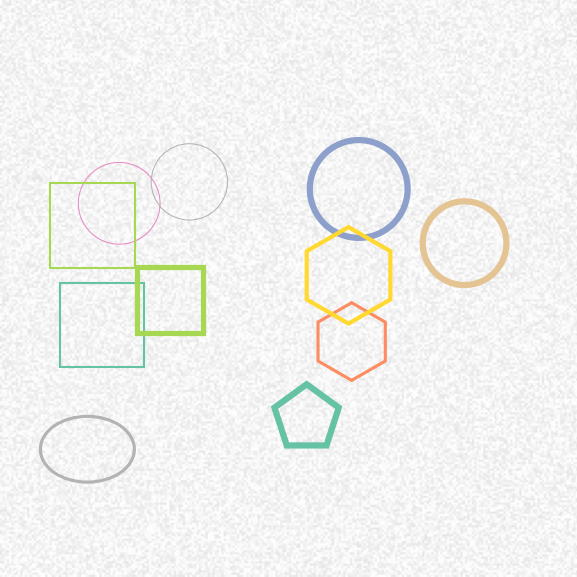[{"shape": "pentagon", "thickness": 3, "radius": 0.29, "center": [0.531, 0.275]}, {"shape": "square", "thickness": 1, "radius": 0.36, "center": [0.176, 0.437]}, {"shape": "hexagon", "thickness": 1.5, "radius": 0.34, "center": [0.609, 0.408]}, {"shape": "circle", "thickness": 3, "radius": 0.42, "center": [0.621, 0.672]}, {"shape": "circle", "thickness": 0.5, "radius": 0.35, "center": [0.206, 0.647]}, {"shape": "square", "thickness": 1, "radius": 0.37, "center": [0.16, 0.609]}, {"shape": "square", "thickness": 2.5, "radius": 0.29, "center": [0.294, 0.48]}, {"shape": "hexagon", "thickness": 2, "radius": 0.42, "center": [0.604, 0.522]}, {"shape": "circle", "thickness": 3, "radius": 0.36, "center": [0.804, 0.578]}, {"shape": "oval", "thickness": 1.5, "radius": 0.41, "center": [0.151, 0.221]}, {"shape": "circle", "thickness": 0.5, "radius": 0.33, "center": [0.328, 0.684]}]